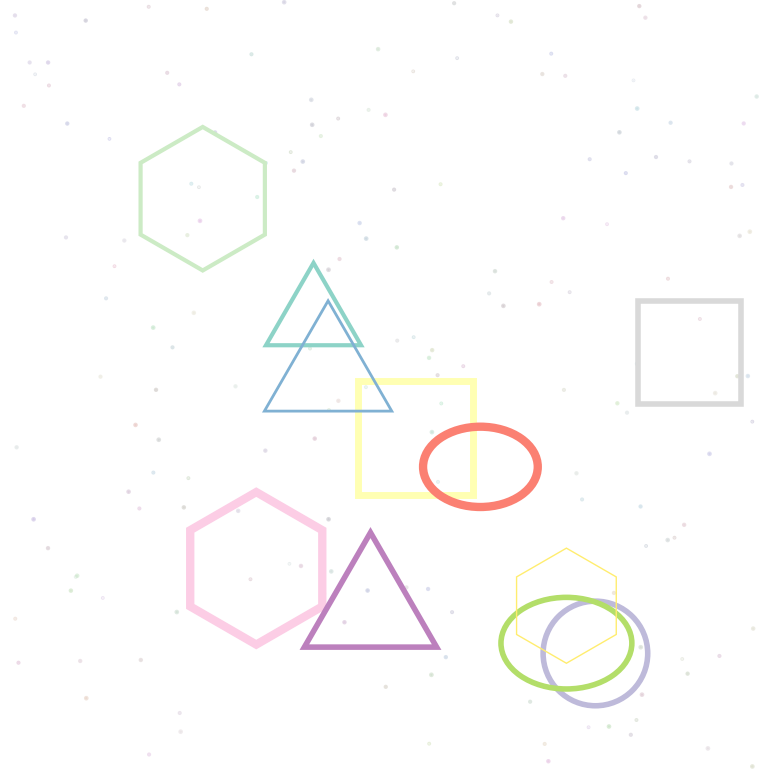[{"shape": "triangle", "thickness": 1.5, "radius": 0.36, "center": [0.407, 0.587]}, {"shape": "square", "thickness": 2.5, "radius": 0.37, "center": [0.539, 0.431]}, {"shape": "circle", "thickness": 2, "radius": 0.34, "center": [0.773, 0.151]}, {"shape": "oval", "thickness": 3, "radius": 0.37, "center": [0.624, 0.394]}, {"shape": "triangle", "thickness": 1, "radius": 0.48, "center": [0.426, 0.514]}, {"shape": "oval", "thickness": 2, "radius": 0.42, "center": [0.736, 0.165]}, {"shape": "hexagon", "thickness": 3, "radius": 0.5, "center": [0.333, 0.262]}, {"shape": "square", "thickness": 2, "radius": 0.33, "center": [0.896, 0.542]}, {"shape": "triangle", "thickness": 2, "radius": 0.5, "center": [0.481, 0.209]}, {"shape": "hexagon", "thickness": 1.5, "radius": 0.47, "center": [0.263, 0.742]}, {"shape": "hexagon", "thickness": 0.5, "radius": 0.37, "center": [0.736, 0.213]}]